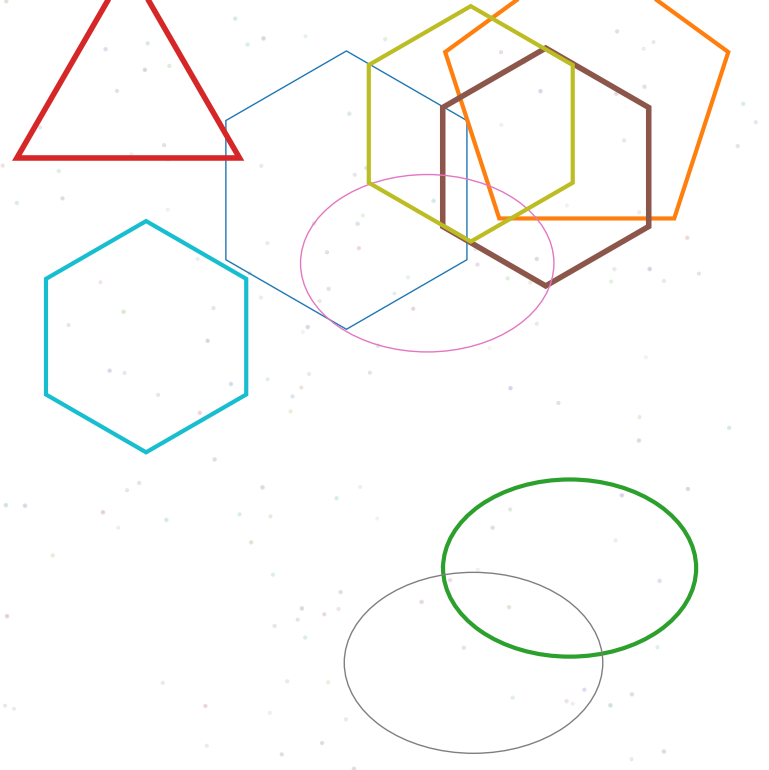[{"shape": "hexagon", "thickness": 0.5, "radius": 0.9, "center": [0.45, 0.753]}, {"shape": "pentagon", "thickness": 1.5, "radius": 0.97, "center": [0.762, 0.873]}, {"shape": "oval", "thickness": 1.5, "radius": 0.82, "center": [0.74, 0.262]}, {"shape": "triangle", "thickness": 2, "radius": 0.83, "center": [0.166, 0.878]}, {"shape": "hexagon", "thickness": 2, "radius": 0.77, "center": [0.709, 0.783]}, {"shape": "oval", "thickness": 0.5, "radius": 0.82, "center": [0.555, 0.658]}, {"shape": "oval", "thickness": 0.5, "radius": 0.84, "center": [0.615, 0.139]}, {"shape": "hexagon", "thickness": 1.5, "radius": 0.76, "center": [0.611, 0.839]}, {"shape": "hexagon", "thickness": 1.5, "radius": 0.75, "center": [0.19, 0.563]}]